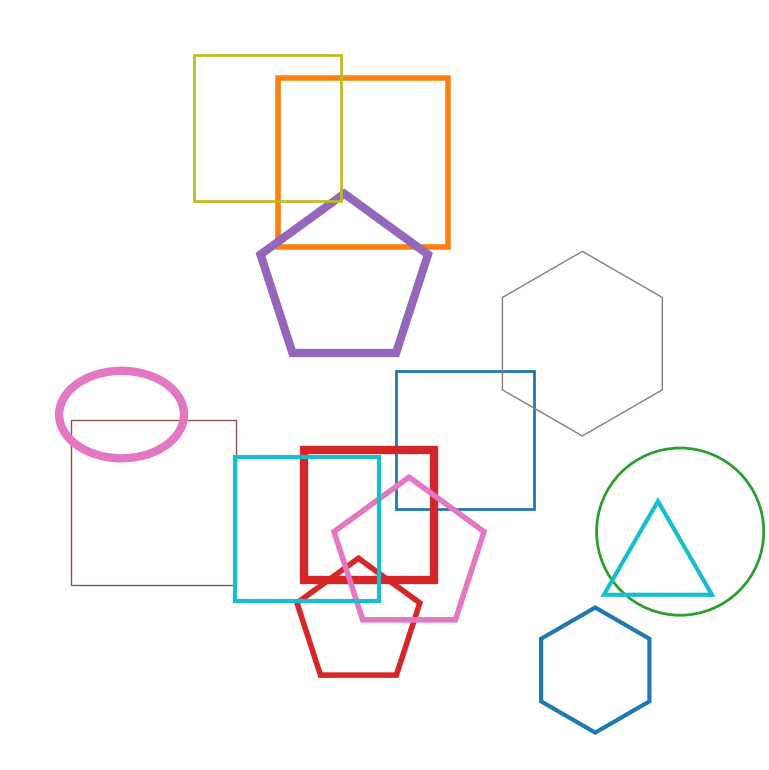[{"shape": "hexagon", "thickness": 1.5, "radius": 0.41, "center": [0.773, 0.13]}, {"shape": "square", "thickness": 1, "radius": 0.45, "center": [0.604, 0.428]}, {"shape": "square", "thickness": 2, "radius": 0.55, "center": [0.471, 0.789]}, {"shape": "circle", "thickness": 1, "radius": 0.54, "center": [0.883, 0.31]}, {"shape": "square", "thickness": 3, "radius": 0.42, "center": [0.479, 0.331]}, {"shape": "pentagon", "thickness": 2, "radius": 0.42, "center": [0.465, 0.191]}, {"shape": "pentagon", "thickness": 3, "radius": 0.57, "center": [0.447, 0.634]}, {"shape": "square", "thickness": 0.5, "radius": 0.53, "center": [0.2, 0.347]}, {"shape": "pentagon", "thickness": 2, "radius": 0.51, "center": [0.531, 0.278]}, {"shape": "oval", "thickness": 3, "radius": 0.41, "center": [0.158, 0.462]}, {"shape": "hexagon", "thickness": 0.5, "radius": 0.6, "center": [0.756, 0.554]}, {"shape": "square", "thickness": 1, "radius": 0.48, "center": [0.348, 0.834]}, {"shape": "square", "thickness": 1.5, "radius": 0.47, "center": [0.399, 0.313]}, {"shape": "triangle", "thickness": 1.5, "radius": 0.41, "center": [0.854, 0.268]}]